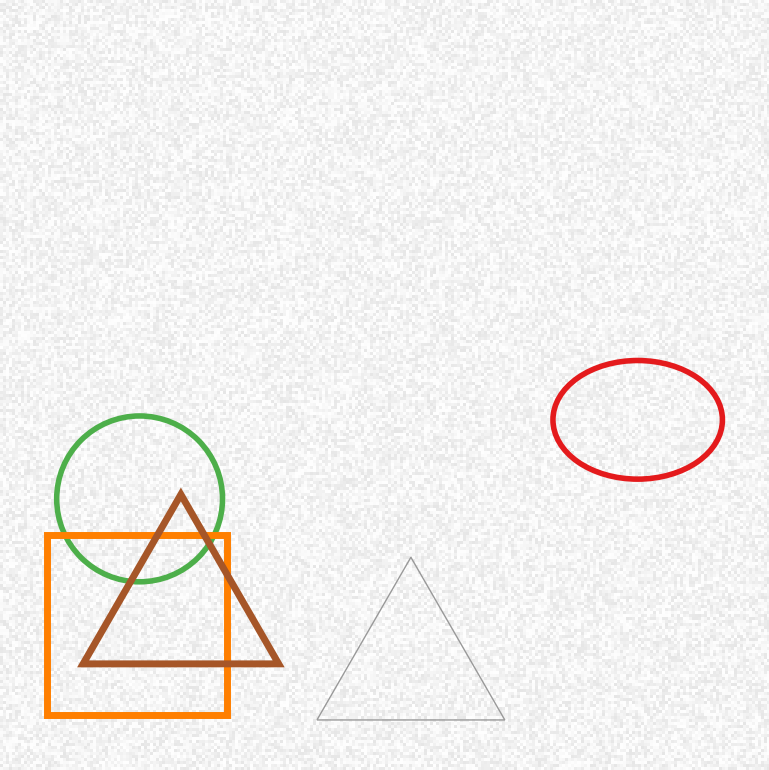[{"shape": "oval", "thickness": 2, "radius": 0.55, "center": [0.828, 0.455]}, {"shape": "circle", "thickness": 2, "radius": 0.54, "center": [0.181, 0.352]}, {"shape": "square", "thickness": 2.5, "radius": 0.58, "center": [0.178, 0.188]}, {"shape": "triangle", "thickness": 2.5, "radius": 0.73, "center": [0.235, 0.211]}, {"shape": "triangle", "thickness": 0.5, "radius": 0.7, "center": [0.534, 0.135]}]